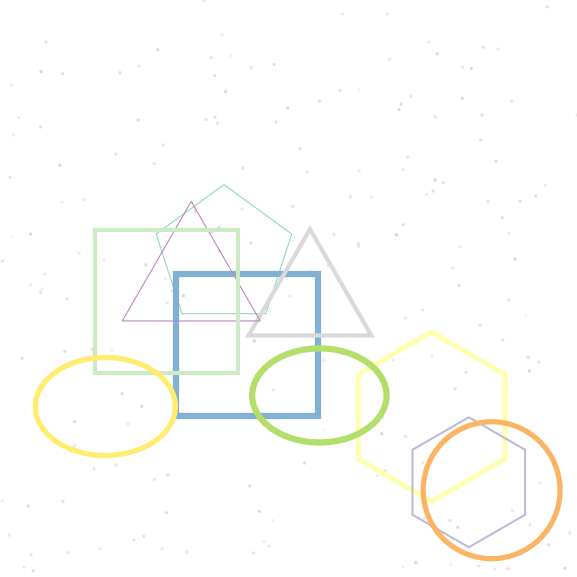[{"shape": "pentagon", "thickness": 0.5, "radius": 0.62, "center": [0.388, 0.556]}, {"shape": "hexagon", "thickness": 2.5, "radius": 0.73, "center": [0.747, 0.278]}, {"shape": "hexagon", "thickness": 1, "radius": 0.56, "center": [0.812, 0.164]}, {"shape": "square", "thickness": 3, "radius": 0.62, "center": [0.427, 0.402]}, {"shape": "circle", "thickness": 2.5, "radius": 0.59, "center": [0.851, 0.15]}, {"shape": "oval", "thickness": 3, "radius": 0.58, "center": [0.553, 0.314]}, {"shape": "triangle", "thickness": 2, "radius": 0.61, "center": [0.537, 0.48]}, {"shape": "triangle", "thickness": 0.5, "radius": 0.69, "center": [0.331, 0.512]}, {"shape": "square", "thickness": 2, "radius": 0.62, "center": [0.288, 0.477]}, {"shape": "oval", "thickness": 2.5, "radius": 0.61, "center": [0.182, 0.295]}]